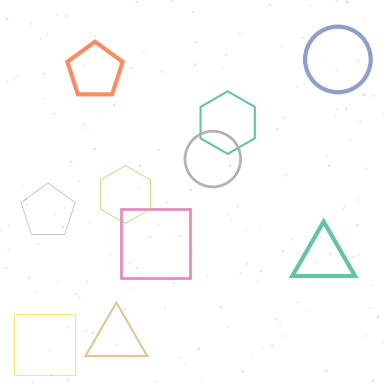[{"shape": "hexagon", "thickness": 1.5, "radius": 0.41, "center": [0.591, 0.682]}, {"shape": "triangle", "thickness": 3, "radius": 0.47, "center": [0.841, 0.33]}, {"shape": "pentagon", "thickness": 3, "radius": 0.38, "center": [0.247, 0.816]}, {"shape": "circle", "thickness": 3, "radius": 0.43, "center": [0.878, 0.846]}, {"shape": "square", "thickness": 2, "radius": 0.45, "center": [0.404, 0.367]}, {"shape": "hexagon", "thickness": 0.5, "radius": 0.38, "center": [0.326, 0.495]}, {"shape": "square", "thickness": 0.5, "radius": 0.4, "center": [0.116, 0.105]}, {"shape": "triangle", "thickness": 1.5, "radius": 0.46, "center": [0.302, 0.122]}, {"shape": "pentagon", "thickness": 0.5, "radius": 0.37, "center": [0.125, 0.451]}, {"shape": "circle", "thickness": 2, "radius": 0.36, "center": [0.553, 0.587]}]